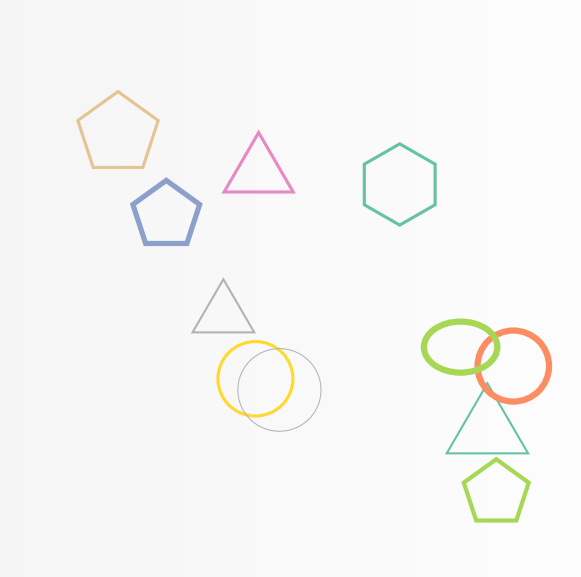[{"shape": "hexagon", "thickness": 1.5, "radius": 0.35, "center": [0.688, 0.68]}, {"shape": "triangle", "thickness": 1, "radius": 0.4, "center": [0.839, 0.254]}, {"shape": "circle", "thickness": 3, "radius": 0.31, "center": [0.883, 0.365]}, {"shape": "pentagon", "thickness": 2.5, "radius": 0.3, "center": [0.286, 0.626]}, {"shape": "triangle", "thickness": 1.5, "radius": 0.34, "center": [0.445, 0.701]}, {"shape": "pentagon", "thickness": 2, "radius": 0.29, "center": [0.854, 0.145]}, {"shape": "oval", "thickness": 3, "radius": 0.32, "center": [0.792, 0.398]}, {"shape": "circle", "thickness": 1.5, "radius": 0.32, "center": [0.439, 0.343]}, {"shape": "pentagon", "thickness": 1.5, "radius": 0.36, "center": [0.203, 0.768]}, {"shape": "triangle", "thickness": 1, "radius": 0.31, "center": [0.384, 0.454]}, {"shape": "circle", "thickness": 0.5, "radius": 0.36, "center": [0.481, 0.324]}]